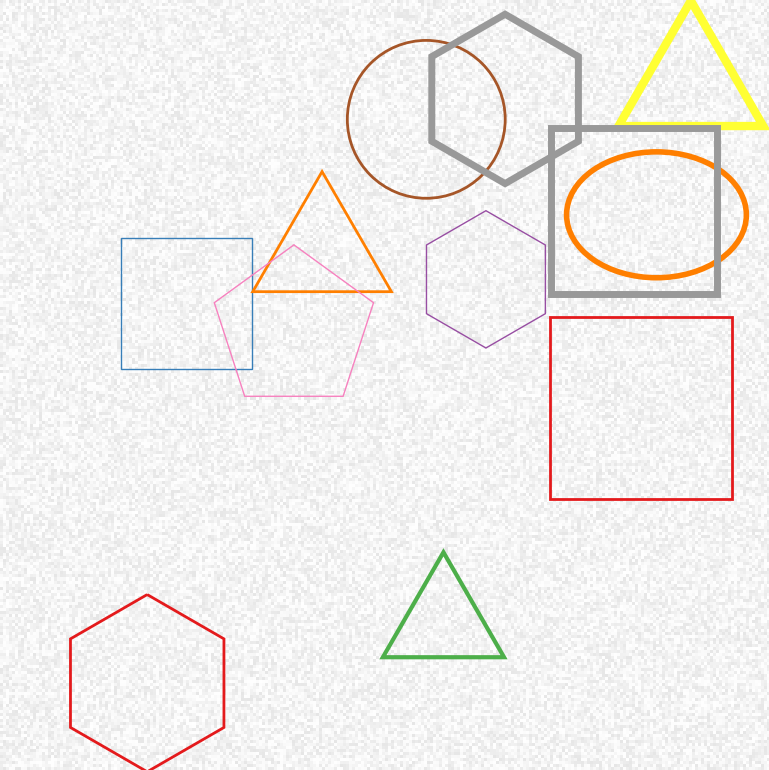[{"shape": "square", "thickness": 1, "radius": 0.59, "center": [0.832, 0.47]}, {"shape": "hexagon", "thickness": 1, "radius": 0.58, "center": [0.191, 0.113]}, {"shape": "square", "thickness": 0.5, "radius": 0.43, "center": [0.243, 0.606]}, {"shape": "triangle", "thickness": 1.5, "radius": 0.45, "center": [0.576, 0.192]}, {"shape": "hexagon", "thickness": 0.5, "radius": 0.45, "center": [0.631, 0.637]}, {"shape": "oval", "thickness": 2, "radius": 0.58, "center": [0.853, 0.721]}, {"shape": "triangle", "thickness": 1, "radius": 0.52, "center": [0.418, 0.673]}, {"shape": "triangle", "thickness": 3, "radius": 0.54, "center": [0.897, 0.891]}, {"shape": "circle", "thickness": 1, "radius": 0.51, "center": [0.554, 0.845]}, {"shape": "pentagon", "thickness": 0.5, "radius": 0.54, "center": [0.382, 0.573]}, {"shape": "square", "thickness": 2.5, "radius": 0.54, "center": [0.823, 0.726]}, {"shape": "hexagon", "thickness": 2.5, "radius": 0.55, "center": [0.656, 0.872]}]